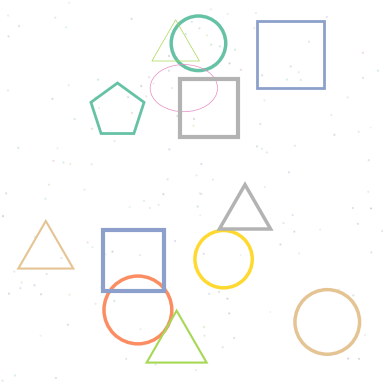[{"shape": "circle", "thickness": 2.5, "radius": 0.35, "center": [0.515, 0.888]}, {"shape": "pentagon", "thickness": 2, "radius": 0.36, "center": [0.305, 0.712]}, {"shape": "circle", "thickness": 2.5, "radius": 0.44, "center": [0.358, 0.195]}, {"shape": "square", "thickness": 2, "radius": 0.43, "center": [0.754, 0.859]}, {"shape": "square", "thickness": 3, "radius": 0.39, "center": [0.347, 0.324]}, {"shape": "oval", "thickness": 0.5, "radius": 0.44, "center": [0.477, 0.771]}, {"shape": "triangle", "thickness": 1.5, "radius": 0.45, "center": [0.459, 0.103]}, {"shape": "triangle", "thickness": 0.5, "radius": 0.36, "center": [0.456, 0.877]}, {"shape": "circle", "thickness": 2.5, "radius": 0.37, "center": [0.581, 0.327]}, {"shape": "triangle", "thickness": 1.5, "radius": 0.41, "center": [0.119, 0.344]}, {"shape": "circle", "thickness": 2.5, "radius": 0.42, "center": [0.85, 0.164]}, {"shape": "square", "thickness": 3, "radius": 0.38, "center": [0.542, 0.72]}, {"shape": "triangle", "thickness": 2.5, "radius": 0.38, "center": [0.636, 0.444]}]